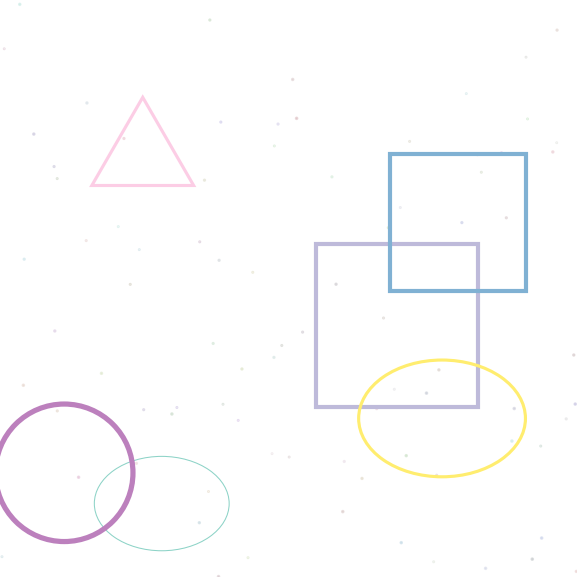[{"shape": "oval", "thickness": 0.5, "radius": 0.58, "center": [0.28, 0.127]}, {"shape": "square", "thickness": 2, "radius": 0.7, "center": [0.687, 0.435]}, {"shape": "square", "thickness": 2, "radius": 0.59, "center": [0.793, 0.614]}, {"shape": "triangle", "thickness": 1.5, "radius": 0.51, "center": [0.247, 0.729]}, {"shape": "circle", "thickness": 2.5, "radius": 0.6, "center": [0.111, 0.18]}, {"shape": "oval", "thickness": 1.5, "radius": 0.72, "center": [0.765, 0.275]}]